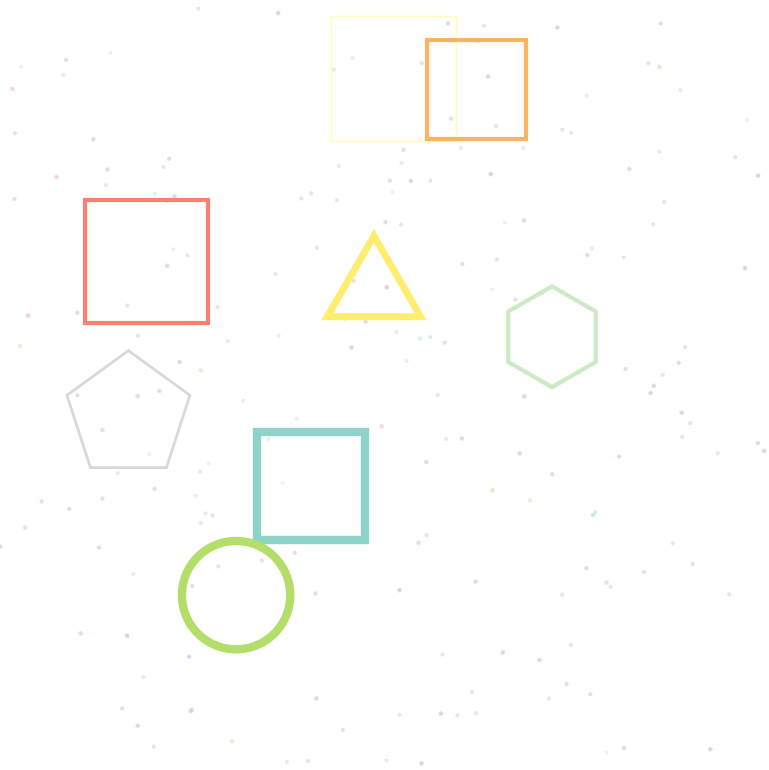[{"shape": "square", "thickness": 3, "radius": 0.35, "center": [0.405, 0.368]}, {"shape": "square", "thickness": 0.5, "radius": 0.41, "center": [0.511, 0.898]}, {"shape": "square", "thickness": 1.5, "radius": 0.4, "center": [0.19, 0.66]}, {"shape": "square", "thickness": 1.5, "radius": 0.32, "center": [0.619, 0.884]}, {"shape": "circle", "thickness": 3, "radius": 0.35, "center": [0.307, 0.227]}, {"shape": "pentagon", "thickness": 1, "radius": 0.42, "center": [0.167, 0.461]}, {"shape": "hexagon", "thickness": 1.5, "radius": 0.33, "center": [0.717, 0.563]}, {"shape": "triangle", "thickness": 2.5, "radius": 0.35, "center": [0.486, 0.624]}]